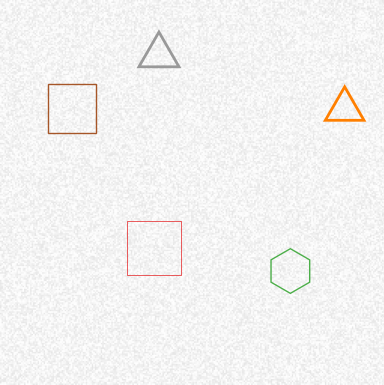[{"shape": "square", "thickness": 0.5, "radius": 0.35, "center": [0.399, 0.355]}, {"shape": "hexagon", "thickness": 1, "radius": 0.29, "center": [0.754, 0.296]}, {"shape": "triangle", "thickness": 2, "radius": 0.29, "center": [0.895, 0.717]}, {"shape": "square", "thickness": 1, "radius": 0.32, "center": [0.187, 0.717]}, {"shape": "triangle", "thickness": 2, "radius": 0.3, "center": [0.413, 0.857]}]